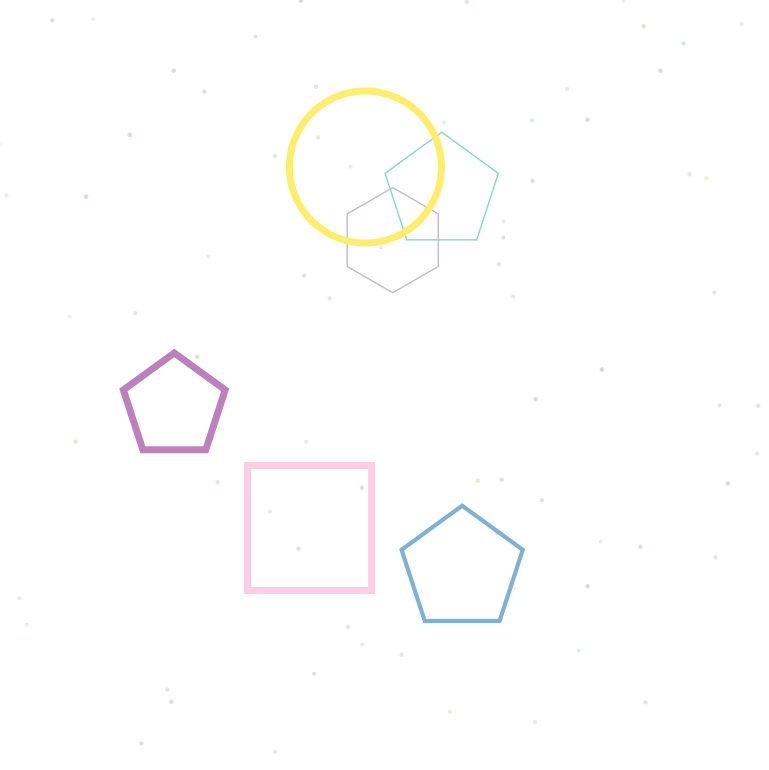[{"shape": "pentagon", "thickness": 0.5, "radius": 0.39, "center": [0.574, 0.751]}, {"shape": "hexagon", "thickness": 0.5, "radius": 0.34, "center": [0.51, 0.688]}, {"shape": "pentagon", "thickness": 1.5, "radius": 0.41, "center": [0.6, 0.26]}, {"shape": "square", "thickness": 2.5, "radius": 0.41, "center": [0.401, 0.315]}, {"shape": "pentagon", "thickness": 2.5, "radius": 0.35, "center": [0.226, 0.472]}, {"shape": "circle", "thickness": 2.5, "radius": 0.49, "center": [0.475, 0.783]}]